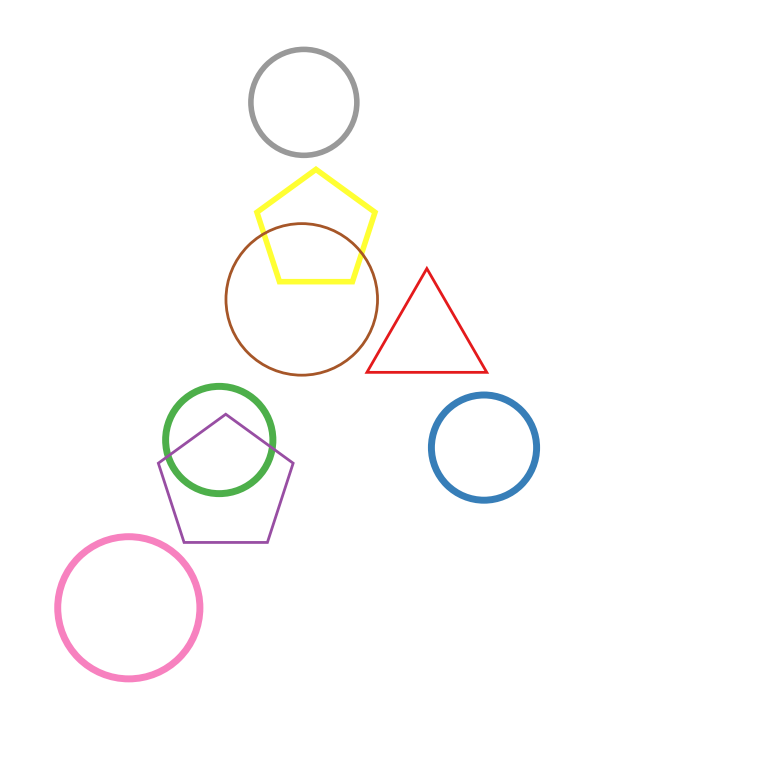[{"shape": "triangle", "thickness": 1, "radius": 0.45, "center": [0.554, 0.561]}, {"shape": "circle", "thickness": 2.5, "radius": 0.34, "center": [0.629, 0.419]}, {"shape": "circle", "thickness": 2.5, "radius": 0.35, "center": [0.285, 0.429]}, {"shape": "pentagon", "thickness": 1, "radius": 0.46, "center": [0.293, 0.37]}, {"shape": "pentagon", "thickness": 2, "radius": 0.4, "center": [0.41, 0.699]}, {"shape": "circle", "thickness": 1, "radius": 0.49, "center": [0.392, 0.611]}, {"shape": "circle", "thickness": 2.5, "radius": 0.46, "center": [0.167, 0.211]}, {"shape": "circle", "thickness": 2, "radius": 0.34, "center": [0.395, 0.867]}]